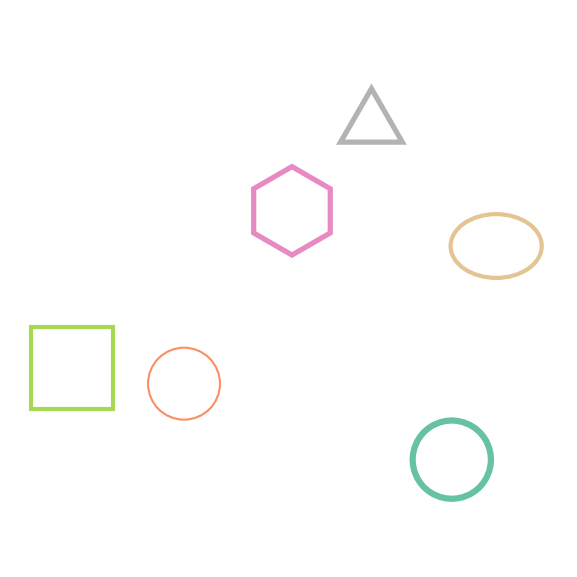[{"shape": "circle", "thickness": 3, "radius": 0.34, "center": [0.782, 0.203]}, {"shape": "circle", "thickness": 1, "radius": 0.31, "center": [0.319, 0.335]}, {"shape": "hexagon", "thickness": 2.5, "radius": 0.38, "center": [0.506, 0.634]}, {"shape": "square", "thickness": 2, "radius": 0.36, "center": [0.125, 0.362]}, {"shape": "oval", "thickness": 2, "radius": 0.39, "center": [0.859, 0.573]}, {"shape": "triangle", "thickness": 2.5, "radius": 0.31, "center": [0.643, 0.784]}]